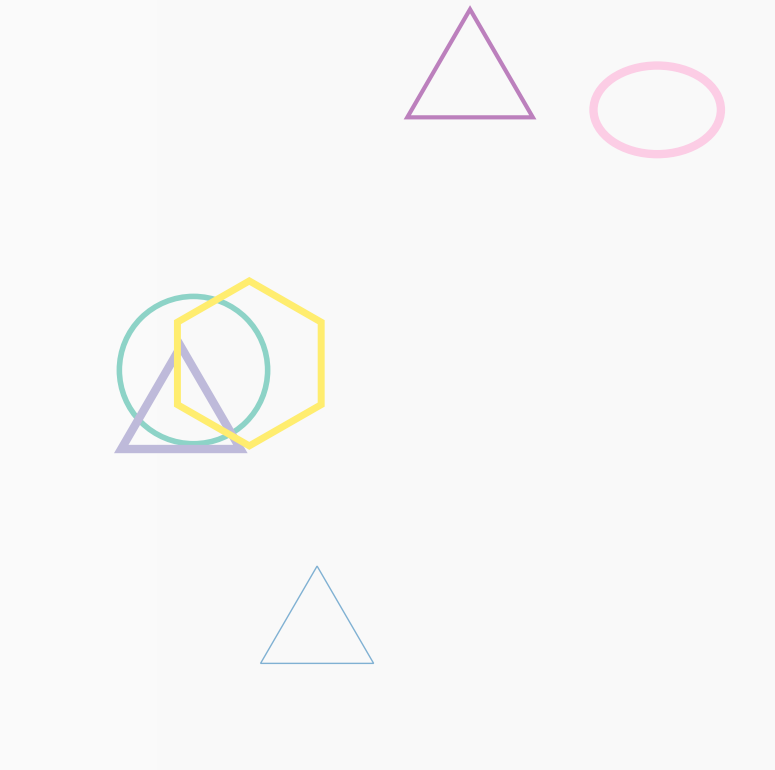[{"shape": "circle", "thickness": 2, "radius": 0.48, "center": [0.25, 0.519]}, {"shape": "triangle", "thickness": 3, "radius": 0.44, "center": [0.233, 0.461]}, {"shape": "triangle", "thickness": 0.5, "radius": 0.42, "center": [0.409, 0.181]}, {"shape": "oval", "thickness": 3, "radius": 0.41, "center": [0.848, 0.857]}, {"shape": "triangle", "thickness": 1.5, "radius": 0.47, "center": [0.607, 0.894]}, {"shape": "hexagon", "thickness": 2.5, "radius": 0.54, "center": [0.322, 0.528]}]